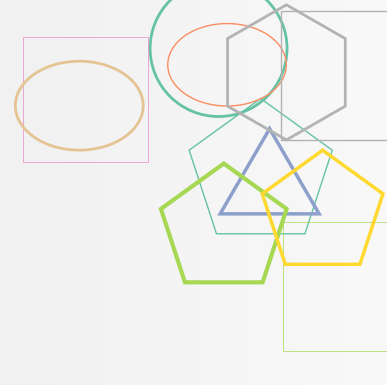[{"shape": "pentagon", "thickness": 1, "radius": 0.97, "center": [0.673, 0.55]}, {"shape": "circle", "thickness": 2, "radius": 0.88, "center": [0.564, 0.874]}, {"shape": "oval", "thickness": 1, "radius": 0.76, "center": [0.586, 0.832]}, {"shape": "triangle", "thickness": 2.5, "radius": 0.74, "center": [0.696, 0.518]}, {"shape": "square", "thickness": 0.5, "radius": 0.81, "center": [0.22, 0.741]}, {"shape": "pentagon", "thickness": 3, "radius": 0.85, "center": [0.578, 0.405]}, {"shape": "square", "thickness": 0.5, "radius": 0.84, "center": [0.897, 0.257]}, {"shape": "pentagon", "thickness": 2.5, "radius": 0.82, "center": [0.833, 0.446]}, {"shape": "oval", "thickness": 2, "radius": 0.82, "center": [0.205, 0.726]}, {"shape": "hexagon", "thickness": 2, "radius": 0.88, "center": [0.739, 0.812]}, {"shape": "square", "thickness": 1, "radius": 0.83, "center": [0.891, 0.803]}]